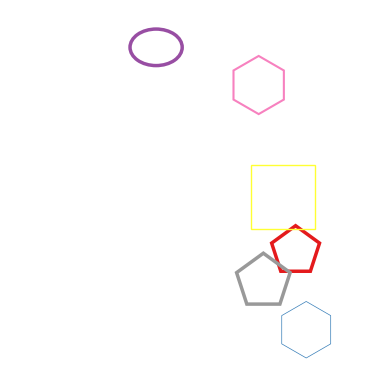[{"shape": "pentagon", "thickness": 2.5, "radius": 0.33, "center": [0.768, 0.348]}, {"shape": "hexagon", "thickness": 0.5, "radius": 0.37, "center": [0.795, 0.144]}, {"shape": "oval", "thickness": 2.5, "radius": 0.34, "center": [0.405, 0.877]}, {"shape": "square", "thickness": 1, "radius": 0.41, "center": [0.735, 0.488]}, {"shape": "hexagon", "thickness": 1.5, "radius": 0.38, "center": [0.672, 0.779]}, {"shape": "pentagon", "thickness": 2.5, "radius": 0.37, "center": [0.684, 0.269]}]